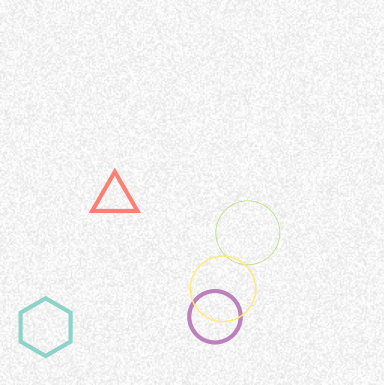[{"shape": "hexagon", "thickness": 3, "radius": 0.37, "center": [0.118, 0.15]}, {"shape": "triangle", "thickness": 3, "radius": 0.34, "center": [0.298, 0.486]}, {"shape": "circle", "thickness": 0.5, "radius": 0.42, "center": [0.644, 0.395]}, {"shape": "circle", "thickness": 3, "radius": 0.33, "center": [0.558, 0.177]}, {"shape": "circle", "thickness": 1, "radius": 0.42, "center": [0.579, 0.25]}]